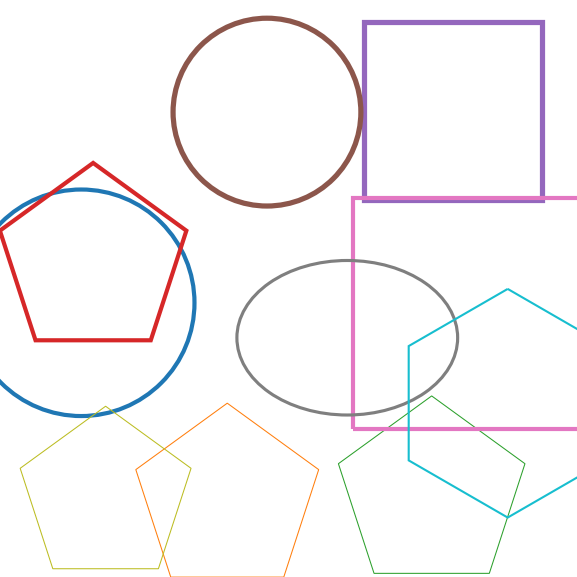[{"shape": "circle", "thickness": 2, "radius": 0.98, "center": [0.141, 0.475]}, {"shape": "pentagon", "thickness": 0.5, "radius": 0.83, "center": [0.394, 0.135]}, {"shape": "pentagon", "thickness": 0.5, "radius": 0.85, "center": [0.747, 0.144]}, {"shape": "pentagon", "thickness": 2, "radius": 0.85, "center": [0.161, 0.547]}, {"shape": "square", "thickness": 2.5, "radius": 0.77, "center": [0.785, 0.807]}, {"shape": "circle", "thickness": 2.5, "radius": 0.81, "center": [0.462, 0.805]}, {"shape": "square", "thickness": 2, "radius": 1.0, "center": [0.811, 0.455]}, {"shape": "oval", "thickness": 1.5, "radius": 0.96, "center": [0.601, 0.414]}, {"shape": "pentagon", "thickness": 0.5, "radius": 0.78, "center": [0.183, 0.14]}, {"shape": "hexagon", "thickness": 1, "radius": 0.99, "center": [0.879, 0.301]}]